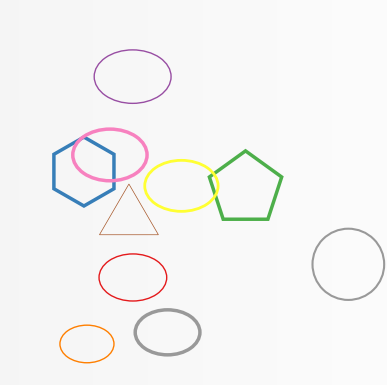[{"shape": "oval", "thickness": 1, "radius": 0.44, "center": [0.343, 0.279]}, {"shape": "hexagon", "thickness": 2.5, "radius": 0.45, "center": [0.217, 0.554]}, {"shape": "pentagon", "thickness": 2.5, "radius": 0.49, "center": [0.634, 0.51]}, {"shape": "oval", "thickness": 1, "radius": 0.5, "center": [0.342, 0.801]}, {"shape": "oval", "thickness": 1, "radius": 0.35, "center": [0.224, 0.107]}, {"shape": "oval", "thickness": 2, "radius": 0.47, "center": [0.468, 0.517]}, {"shape": "triangle", "thickness": 0.5, "radius": 0.44, "center": [0.333, 0.434]}, {"shape": "oval", "thickness": 2.5, "radius": 0.48, "center": [0.284, 0.598]}, {"shape": "circle", "thickness": 1.5, "radius": 0.46, "center": [0.899, 0.313]}, {"shape": "oval", "thickness": 2.5, "radius": 0.42, "center": [0.432, 0.137]}]